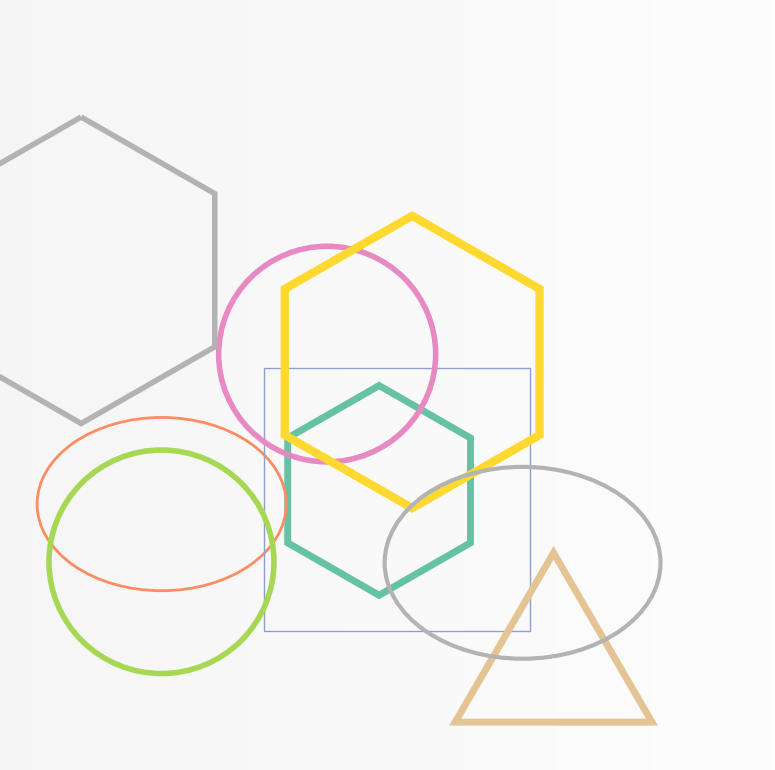[{"shape": "hexagon", "thickness": 2.5, "radius": 0.68, "center": [0.489, 0.363]}, {"shape": "oval", "thickness": 1, "radius": 0.8, "center": [0.209, 0.345]}, {"shape": "square", "thickness": 0.5, "radius": 0.86, "center": [0.513, 0.351]}, {"shape": "circle", "thickness": 2, "radius": 0.7, "center": [0.422, 0.54]}, {"shape": "circle", "thickness": 2, "radius": 0.73, "center": [0.208, 0.27]}, {"shape": "hexagon", "thickness": 3, "radius": 0.95, "center": [0.532, 0.53]}, {"shape": "triangle", "thickness": 2.5, "radius": 0.73, "center": [0.714, 0.135]}, {"shape": "hexagon", "thickness": 2, "radius": 0.99, "center": [0.105, 0.649]}, {"shape": "oval", "thickness": 1.5, "radius": 0.89, "center": [0.674, 0.269]}]